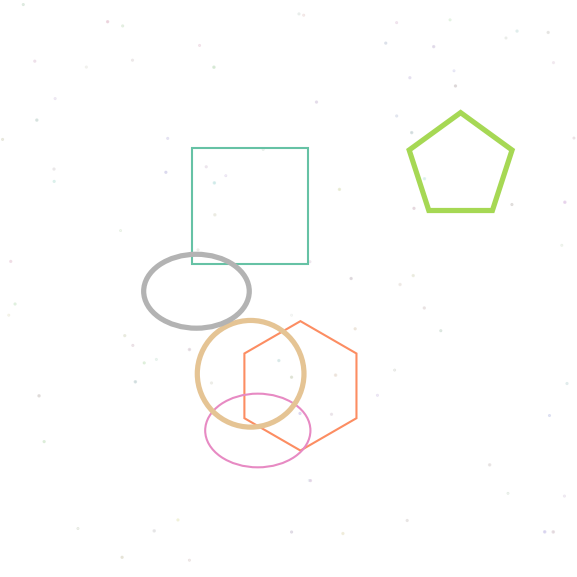[{"shape": "square", "thickness": 1, "radius": 0.5, "center": [0.433, 0.642]}, {"shape": "hexagon", "thickness": 1, "radius": 0.56, "center": [0.52, 0.331]}, {"shape": "oval", "thickness": 1, "radius": 0.46, "center": [0.446, 0.254]}, {"shape": "pentagon", "thickness": 2.5, "radius": 0.47, "center": [0.798, 0.71]}, {"shape": "circle", "thickness": 2.5, "radius": 0.46, "center": [0.434, 0.352]}, {"shape": "oval", "thickness": 2.5, "radius": 0.46, "center": [0.34, 0.495]}]